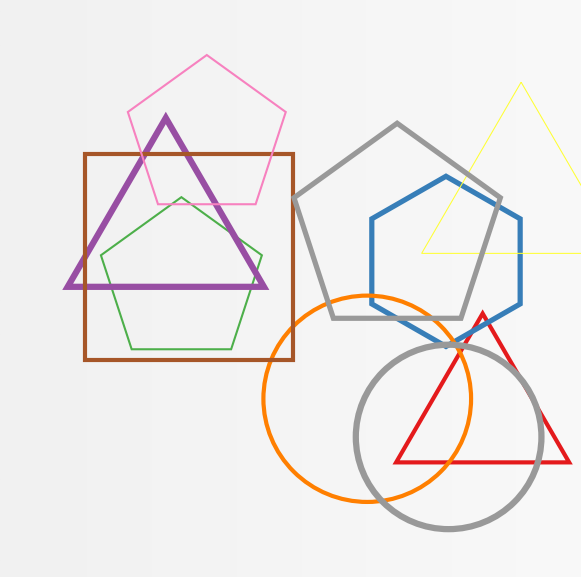[{"shape": "triangle", "thickness": 2, "radius": 0.86, "center": [0.83, 0.284]}, {"shape": "hexagon", "thickness": 2.5, "radius": 0.74, "center": [0.767, 0.547]}, {"shape": "pentagon", "thickness": 1, "radius": 0.73, "center": [0.312, 0.512]}, {"shape": "triangle", "thickness": 3, "radius": 0.97, "center": [0.285, 0.6]}, {"shape": "circle", "thickness": 2, "radius": 0.89, "center": [0.632, 0.309]}, {"shape": "triangle", "thickness": 0.5, "radius": 0.99, "center": [0.897, 0.659]}, {"shape": "square", "thickness": 2, "radius": 0.89, "center": [0.326, 0.554]}, {"shape": "pentagon", "thickness": 1, "radius": 0.71, "center": [0.356, 0.761]}, {"shape": "circle", "thickness": 3, "radius": 0.8, "center": [0.772, 0.243]}, {"shape": "pentagon", "thickness": 2.5, "radius": 0.93, "center": [0.683, 0.599]}]